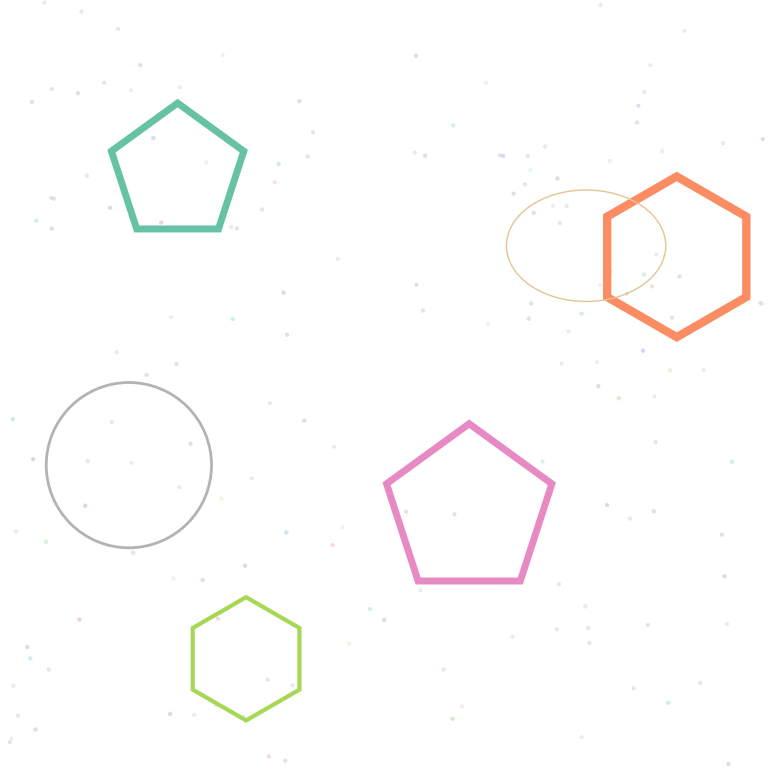[{"shape": "pentagon", "thickness": 2.5, "radius": 0.45, "center": [0.231, 0.776]}, {"shape": "hexagon", "thickness": 3, "radius": 0.52, "center": [0.879, 0.666]}, {"shape": "pentagon", "thickness": 2.5, "radius": 0.56, "center": [0.609, 0.337]}, {"shape": "hexagon", "thickness": 1.5, "radius": 0.4, "center": [0.32, 0.144]}, {"shape": "oval", "thickness": 0.5, "radius": 0.52, "center": [0.761, 0.681]}, {"shape": "circle", "thickness": 1, "radius": 0.54, "center": [0.167, 0.396]}]